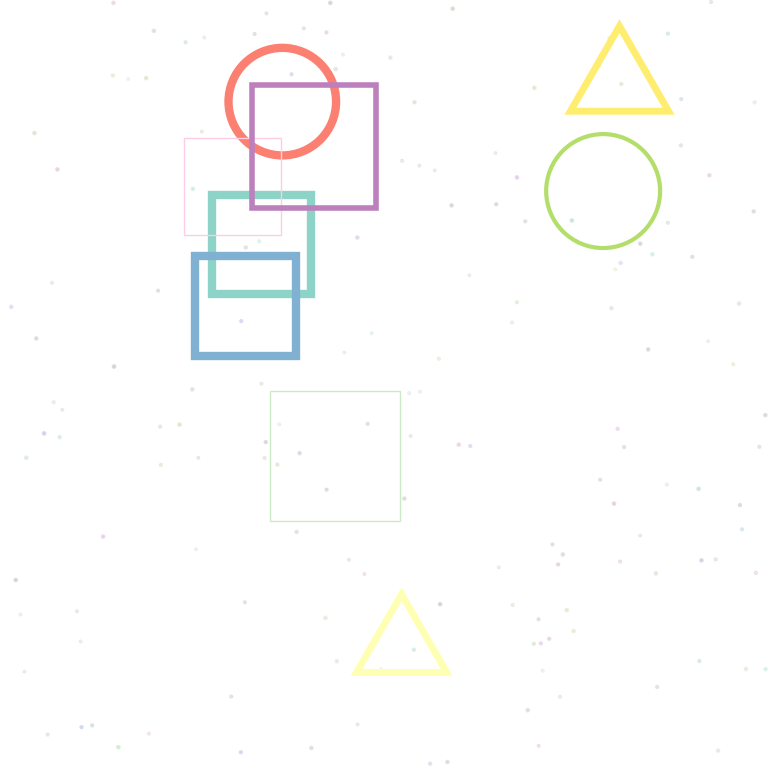[{"shape": "square", "thickness": 3, "radius": 0.32, "center": [0.34, 0.682]}, {"shape": "triangle", "thickness": 2.5, "radius": 0.34, "center": [0.522, 0.161]}, {"shape": "circle", "thickness": 3, "radius": 0.35, "center": [0.367, 0.868]}, {"shape": "square", "thickness": 3, "radius": 0.33, "center": [0.319, 0.602]}, {"shape": "circle", "thickness": 1.5, "radius": 0.37, "center": [0.783, 0.752]}, {"shape": "square", "thickness": 0.5, "radius": 0.32, "center": [0.302, 0.758]}, {"shape": "square", "thickness": 2, "radius": 0.4, "center": [0.408, 0.81]}, {"shape": "square", "thickness": 0.5, "radius": 0.42, "center": [0.436, 0.407]}, {"shape": "triangle", "thickness": 2.5, "radius": 0.37, "center": [0.805, 0.892]}]